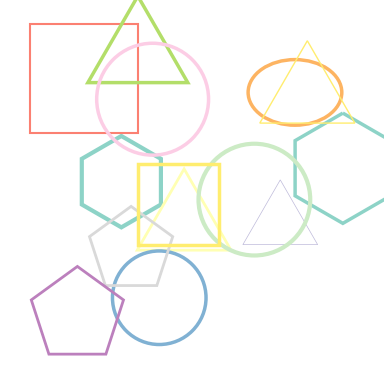[{"shape": "hexagon", "thickness": 2.5, "radius": 0.72, "center": [0.891, 0.563]}, {"shape": "hexagon", "thickness": 3, "radius": 0.59, "center": [0.315, 0.528]}, {"shape": "triangle", "thickness": 2, "radius": 0.7, "center": [0.478, 0.421]}, {"shape": "triangle", "thickness": 0.5, "radius": 0.56, "center": [0.728, 0.421]}, {"shape": "square", "thickness": 1.5, "radius": 0.7, "center": [0.218, 0.796]}, {"shape": "circle", "thickness": 2.5, "radius": 0.61, "center": [0.414, 0.227]}, {"shape": "oval", "thickness": 2.5, "radius": 0.61, "center": [0.766, 0.76]}, {"shape": "triangle", "thickness": 2.5, "radius": 0.75, "center": [0.358, 0.86]}, {"shape": "circle", "thickness": 2.5, "radius": 0.73, "center": [0.396, 0.742]}, {"shape": "pentagon", "thickness": 2, "radius": 0.57, "center": [0.341, 0.35]}, {"shape": "pentagon", "thickness": 2, "radius": 0.63, "center": [0.201, 0.182]}, {"shape": "circle", "thickness": 3, "radius": 0.73, "center": [0.661, 0.482]}, {"shape": "triangle", "thickness": 1, "radius": 0.71, "center": [0.798, 0.752]}, {"shape": "square", "thickness": 2.5, "radius": 0.53, "center": [0.463, 0.47]}]